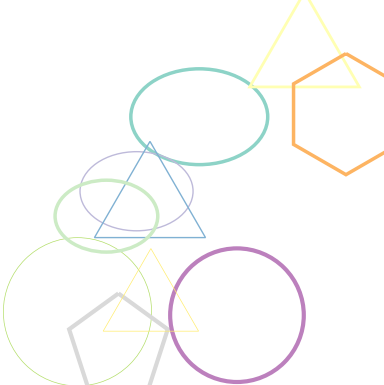[{"shape": "oval", "thickness": 2.5, "radius": 0.89, "center": [0.518, 0.697]}, {"shape": "triangle", "thickness": 2, "radius": 0.82, "center": [0.791, 0.856]}, {"shape": "oval", "thickness": 1, "radius": 0.73, "center": [0.355, 0.503]}, {"shape": "triangle", "thickness": 1, "radius": 0.83, "center": [0.39, 0.466]}, {"shape": "hexagon", "thickness": 2.5, "radius": 0.79, "center": [0.899, 0.704]}, {"shape": "circle", "thickness": 0.5, "radius": 0.96, "center": [0.201, 0.19]}, {"shape": "pentagon", "thickness": 3, "radius": 0.67, "center": [0.308, 0.103]}, {"shape": "circle", "thickness": 3, "radius": 0.87, "center": [0.616, 0.181]}, {"shape": "oval", "thickness": 2.5, "radius": 0.67, "center": [0.276, 0.439]}, {"shape": "triangle", "thickness": 0.5, "radius": 0.72, "center": [0.392, 0.211]}]